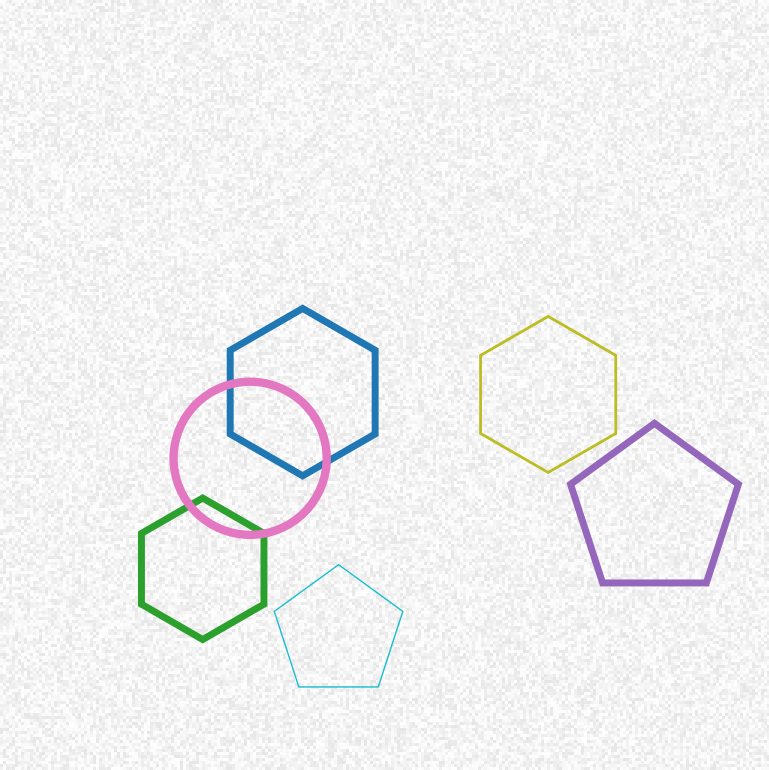[{"shape": "hexagon", "thickness": 2.5, "radius": 0.54, "center": [0.393, 0.491]}, {"shape": "hexagon", "thickness": 2.5, "radius": 0.46, "center": [0.263, 0.261]}, {"shape": "pentagon", "thickness": 2.5, "radius": 0.57, "center": [0.85, 0.336]}, {"shape": "circle", "thickness": 3, "radius": 0.5, "center": [0.325, 0.405]}, {"shape": "hexagon", "thickness": 1, "radius": 0.51, "center": [0.712, 0.488]}, {"shape": "pentagon", "thickness": 0.5, "radius": 0.44, "center": [0.44, 0.179]}]